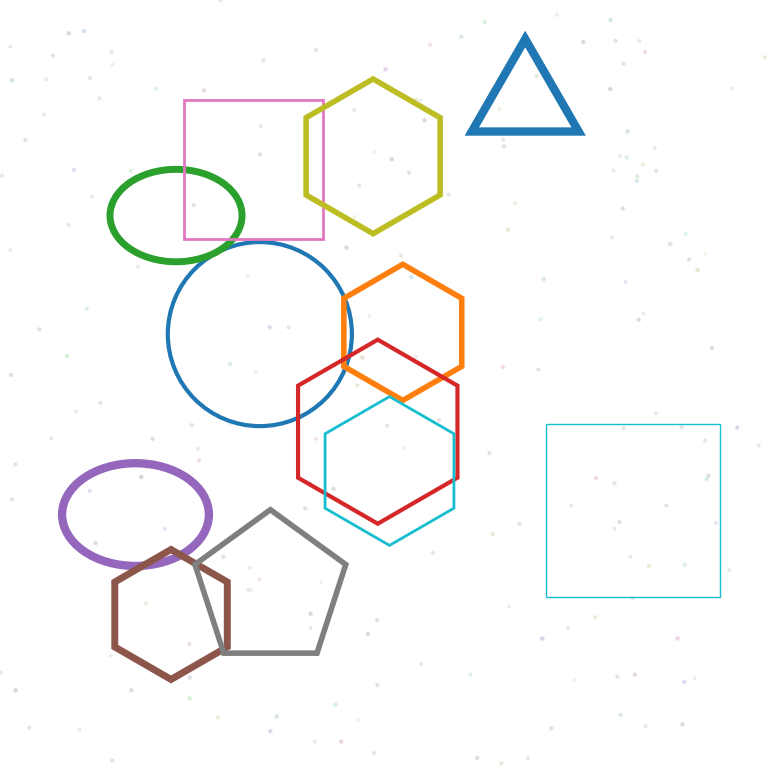[{"shape": "circle", "thickness": 1.5, "radius": 0.6, "center": [0.337, 0.566]}, {"shape": "triangle", "thickness": 3, "radius": 0.4, "center": [0.682, 0.869]}, {"shape": "hexagon", "thickness": 2, "radius": 0.44, "center": [0.523, 0.568]}, {"shape": "oval", "thickness": 2.5, "radius": 0.43, "center": [0.229, 0.72]}, {"shape": "hexagon", "thickness": 1.5, "radius": 0.6, "center": [0.491, 0.439]}, {"shape": "oval", "thickness": 3, "radius": 0.48, "center": [0.176, 0.332]}, {"shape": "hexagon", "thickness": 2.5, "radius": 0.42, "center": [0.222, 0.202]}, {"shape": "square", "thickness": 1, "radius": 0.45, "center": [0.329, 0.78]}, {"shape": "pentagon", "thickness": 2, "radius": 0.51, "center": [0.351, 0.235]}, {"shape": "hexagon", "thickness": 2, "radius": 0.5, "center": [0.485, 0.797]}, {"shape": "hexagon", "thickness": 1, "radius": 0.48, "center": [0.506, 0.388]}, {"shape": "square", "thickness": 0.5, "radius": 0.56, "center": [0.822, 0.337]}]